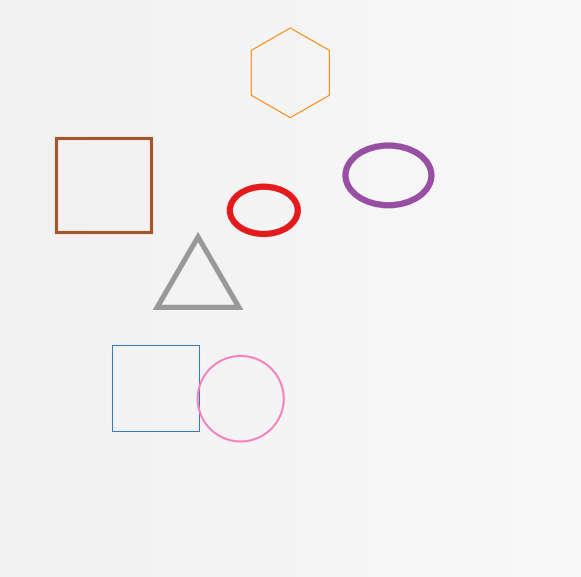[{"shape": "oval", "thickness": 3, "radius": 0.29, "center": [0.454, 0.635]}, {"shape": "square", "thickness": 0.5, "radius": 0.37, "center": [0.267, 0.328]}, {"shape": "oval", "thickness": 3, "radius": 0.37, "center": [0.668, 0.695]}, {"shape": "hexagon", "thickness": 0.5, "radius": 0.39, "center": [0.499, 0.873]}, {"shape": "square", "thickness": 1.5, "radius": 0.41, "center": [0.178, 0.679]}, {"shape": "circle", "thickness": 1, "radius": 0.37, "center": [0.414, 0.309]}, {"shape": "triangle", "thickness": 2.5, "radius": 0.41, "center": [0.341, 0.508]}]